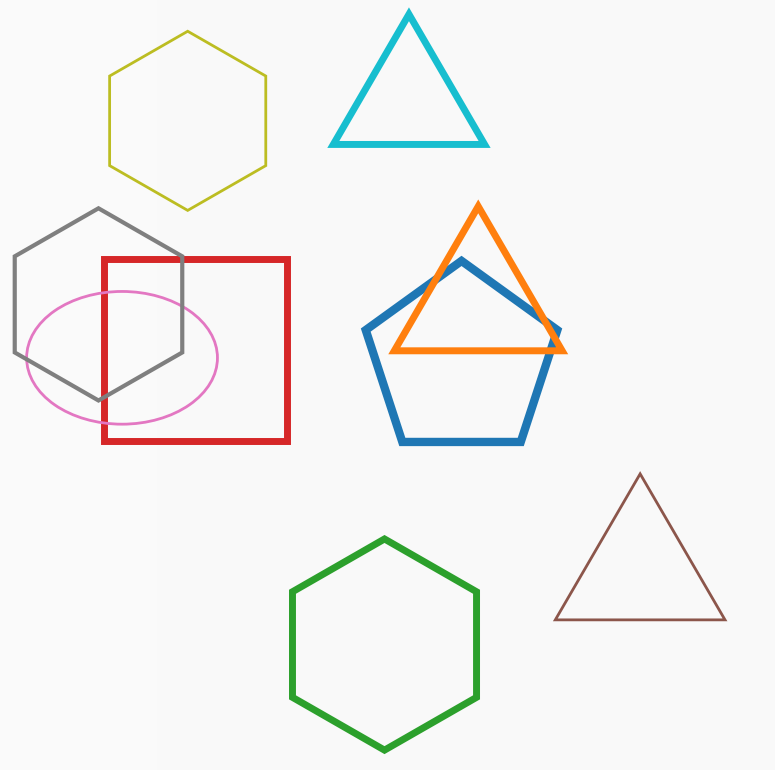[{"shape": "pentagon", "thickness": 3, "radius": 0.65, "center": [0.596, 0.531]}, {"shape": "triangle", "thickness": 2.5, "radius": 0.63, "center": [0.617, 0.607]}, {"shape": "hexagon", "thickness": 2.5, "radius": 0.69, "center": [0.496, 0.163]}, {"shape": "square", "thickness": 2.5, "radius": 0.59, "center": [0.253, 0.546]}, {"shape": "triangle", "thickness": 1, "radius": 0.63, "center": [0.826, 0.258]}, {"shape": "oval", "thickness": 1, "radius": 0.62, "center": [0.157, 0.535]}, {"shape": "hexagon", "thickness": 1.5, "radius": 0.62, "center": [0.127, 0.605]}, {"shape": "hexagon", "thickness": 1, "radius": 0.58, "center": [0.242, 0.843]}, {"shape": "triangle", "thickness": 2.5, "radius": 0.56, "center": [0.528, 0.869]}]